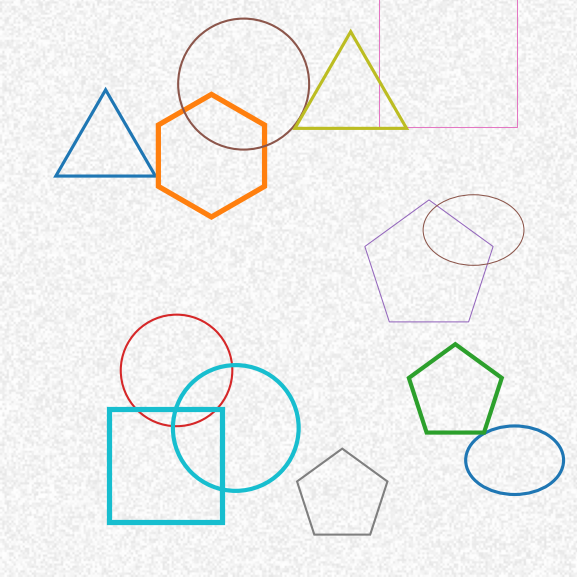[{"shape": "triangle", "thickness": 1.5, "radius": 0.5, "center": [0.183, 0.744]}, {"shape": "oval", "thickness": 1.5, "radius": 0.42, "center": [0.891, 0.202]}, {"shape": "hexagon", "thickness": 2.5, "radius": 0.53, "center": [0.366, 0.73]}, {"shape": "pentagon", "thickness": 2, "radius": 0.42, "center": [0.788, 0.319]}, {"shape": "circle", "thickness": 1, "radius": 0.48, "center": [0.306, 0.358]}, {"shape": "pentagon", "thickness": 0.5, "radius": 0.58, "center": [0.743, 0.536]}, {"shape": "circle", "thickness": 1, "radius": 0.57, "center": [0.422, 0.854]}, {"shape": "oval", "thickness": 0.5, "radius": 0.44, "center": [0.82, 0.601]}, {"shape": "square", "thickness": 0.5, "radius": 0.6, "center": [0.776, 0.898]}, {"shape": "pentagon", "thickness": 1, "radius": 0.41, "center": [0.593, 0.14]}, {"shape": "triangle", "thickness": 1.5, "radius": 0.56, "center": [0.607, 0.833]}, {"shape": "circle", "thickness": 2, "radius": 0.54, "center": [0.408, 0.258]}, {"shape": "square", "thickness": 2.5, "radius": 0.49, "center": [0.287, 0.193]}]